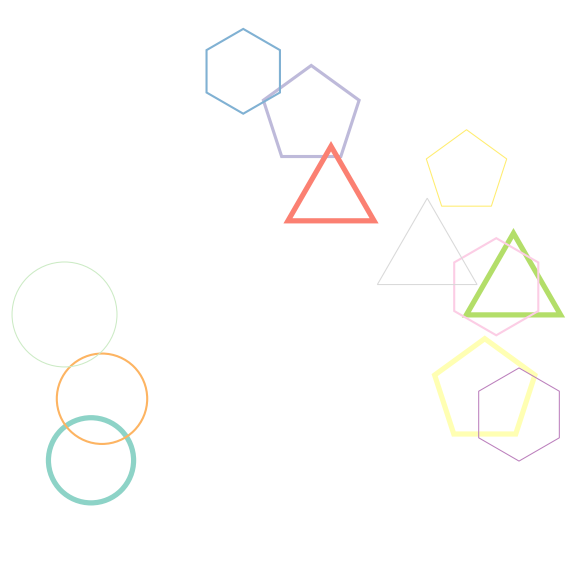[{"shape": "circle", "thickness": 2.5, "radius": 0.37, "center": [0.158, 0.202]}, {"shape": "pentagon", "thickness": 2.5, "radius": 0.46, "center": [0.839, 0.321]}, {"shape": "pentagon", "thickness": 1.5, "radius": 0.44, "center": [0.539, 0.799]}, {"shape": "triangle", "thickness": 2.5, "radius": 0.43, "center": [0.573, 0.66]}, {"shape": "hexagon", "thickness": 1, "radius": 0.37, "center": [0.421, 0.876]}, {"shape": "circle", "thickness": 1, "radius": 0.39, "center": [0.177, 0.309]}, {"shape": "triangle", "thickness": 2.5, "radius": 0.47, "center": [0.889, 0.501]}, {"shape": "hexagon", "thickness": 1, "radius": 0.42, "center": [0.859, 0.503]}, {"shape": "triangle", "thickness": 0.5, "radius": 0.5, "center": [0.74, 0.556]}, {"shape": "hexagon", "thickness": 0.5, "radius": 0.4, "center": [0.899, 0.281]}, {"shape": "circle", "thickness": 0.5, "radius": 0.45, "center": [0.112, 0.455]}, {"shape": "pentagon", "thickness": 0.5, "radius": 0.37, "center": [0.808, 0.701]}]